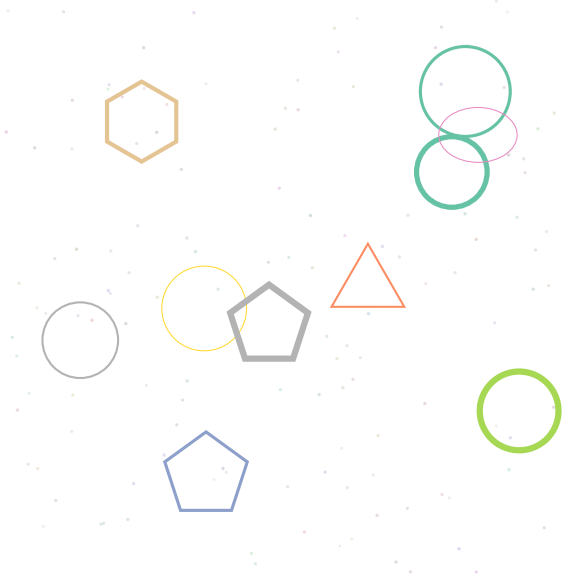[{"shape": "circle", "thickness": 2.5, "radius": 0.31, "center": [0.782, 0.701]}, {"shape": "circle", "thickness": 1.5, "radius": 0.39, "center": [0.806, 0.841]}, {"shape": "triangle", "thickness": 1, "radius": 0.36, "center": [0.637, 0.504]}, {"shape": "pentagon", "thickness": 1.5, "radius": 0.38, "center": [0.357, 0.176]}, {"shape": "oval", "thickness": 0.5, "radius": 0.34, "center": [0.828, 0.766]}, {"shape": "circle", "thickness": 3, "radius": 0.34, "center": [0.899, 0.288]}, {"shape": "circle", "thickness": 0.5, "radius": 0.37, "center": [0.354, 0.465]}, {"shape": "hexagon", "thickness": 2, "radius": 0.35, "center": [0.245, 0.789]}, {"shape": "circle", "thickness": 1, "radius": 0.33, "center": [0.139, 0.41]}, {"shape": "pentagon", "thickness": 3, "radius": 0.35, "center": [0.466, 0.435]}]